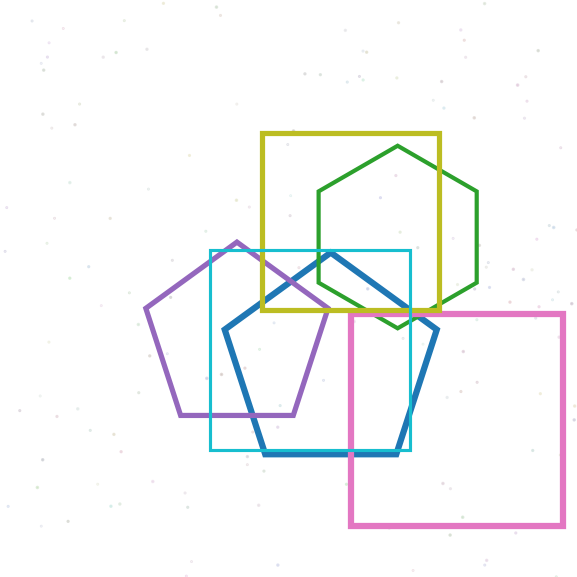[{"shape": "pentagon", "thickness": 3, "radius": 0.97, "center": [0.573, 0.369]}, {"shape": "hexagon", "thickness": 2, "radius": 0.79, "center": [0.689, 0.589]}, {"shape": "pentagon", "thickness": 2.5, "radius": 0.83, "center": [0.41, 0.414]}, {"shape": "square", "thickness": 3, "radius": 0.92, "center": [0.792, 0.272]}, {"shape": "square", "thickness": 2.5, "radius": 0.76, "center": [0.607, 0.616]}, {"shape": "square", "thickness": 1.5, "radius": 0.87, "center": [0.536, 0.393]}]